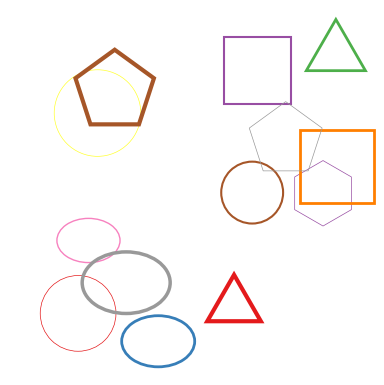[{"shape": "triangle", "thickness": 3, "radius": 0.4, "center": [0.608, 0.206]}, {"shape": "circle", "thickness": 0.5, "radius": 0.49, "center": [0.203, 0.186]}, {"shape": "oval", "thickness": 2, "radius": 0.47, "center": [0.411, 0.114]}, {"shape": "triangle", "thickness": 2, "radius": 0.44, "center": [0.872, 0.861]}, {"shape": "square", "thickness": 1.5, "radius": 0.43, "center": [0.668, 0.816]}, {"shape": "hexagon", "thickness": 0.5, "radius": 0.42, "center": [0.839, 0.498]}, {"shape": "square", "thickness": 2, "radius": 0.48, "center": [0.876, 0.568]}, {"shape": "circle", "thickness": 0.5, "radius": 0.56, "center": [0.253, 0.706]}, {"shape": "circle", "thickness": 1.5, "radius": 0.4, "center": [0.655, 0.5]}, {"shape": "pentagon", "thickness": 3, "radius": 0.54, "center": [0.298, 0.764]}, {"shape": "oval", "thickness": 1, "radius": 0.41, "center": [0.23, 0.375]}, {"shape": "pentagon", "thickness": 0.5, "radius": 0.5, "center": [0.742, 0.637]}, {"shape": "oval", "thickness": 2.5, "radius": 0.57, "center": [0.328, 0.266]}]